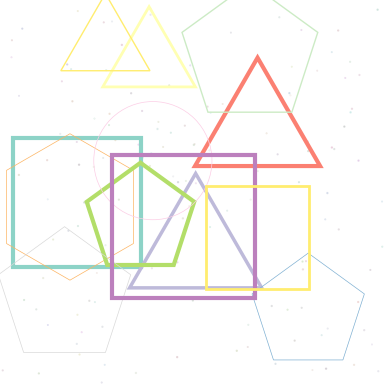[{"shape": "square", "thickness": 3, "radius": 0.83, "center": [0.2, 0.475]}, {"shape": "triangle", "thickness": 2, "radius": 0.69, "center": [0.387, 0.844]}, {"shape": "triangle", "thickness": 2.5, "radius": 0.99, "center": [0.508, 0.351]}, {"shape": "triangle", "thickness": 3, "radius": 0.94, "center": [0.669, 0.663]}, {"shape": "pentagon", "thickness": 0.5, "radius": 0.77, "center": [0.801, 0.189]}, {"shape": "hexagon", "thickness": 0.5, "radius": 0.95, "center": [0.182, 0.462]}, {"shape": "pentagon", "thickness": 3, "radius": 0.73, "center": [0.365, 0.43]}, {"shape": "circle", "thickness": 0.5, "radius": 0.77, "center": [0.397, 0.583]}, {"shape": "pentagon", "thickness": 0.5, "radius": 0.9, "center": [0.168, 0.231]}, {"shape": "square", "thickness": 3, "radius": 0.92, "center": [0.476, 0.412]}, {"shape": "pentagon", "thickness": 1, "radius": 0.93, "center": [0.649, 0.859]}, {"shape": "triangle", "thickness": 1, "radius": 0.67, "center": [0.274, 0.883]}, {"shape": "square", "thickness": 2, "radius": 0.67, "center": [0.669, 0.382]}]